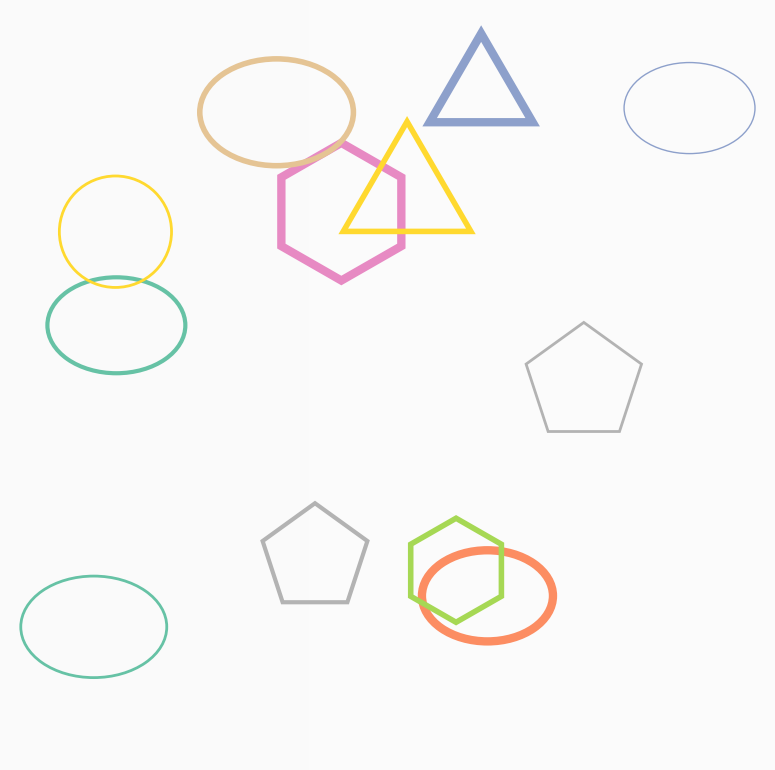[{"shape": "oval", "thickness": 1.5, "radius": 0.45, "center": [0.15, 0.578]}, {"shape": "oval", "thickness": 1, "radius": 0.47, "center": [0.121, 0.186]}, {"shape": "oval", "thickness": 3, "radius": 0.42, "center": [0.629, 0.226]}, {"shape": "oval", "thickness": 0.5, "radius": 0.42, "center": [0.89, 0.86]}, {"shape": "triangle", "thickness": 3, "radius": 0.38, "center": [0.621, 0.88]}, {"shape": "hexagon", "thickness": 3, "radius": 0.45, "center": [0.44, 0.725]}, {"shape": "hexagon", "thickness": 2, "radius": 0.34, "center": [0.588, 0.259]}, {"shape": "circle", "thickness": 1, "radius": 0.36, "center": [0.149, 0.699]}, {"shape": "triangle", "thickness": 2, "radius": 0.48, "center": [0.525, 0.747]}, {"shape": "oval", "thickness": 2, "radius": 0.5, "center": [0.357, 0.854]}, {"shape": "pentagon", "thickness": 1, "radius": 0.39, "center": [0.753, 0.503]}, {"shape": "pentagon", "thickness": 1.5, "radius": 0.36, "center": [0.406, 0.275]}]